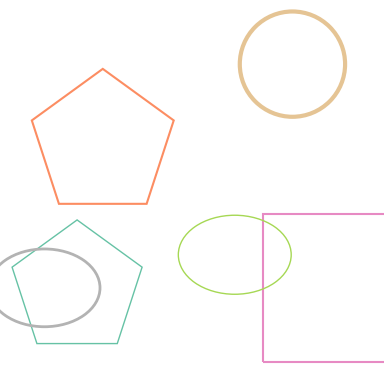[{"shape": "pentagon", "thickness": 1, "radius": 0.89, "center": [0.2, 0.251]}, {"shape": "pentagon", "thickness": 1.5, "radius": 0.97, "center": [0.267, 0.627]}, {"shape": "square", "thickness": 1.5, "radius": 0.97, "center": [0.877, 0.252]}, {"shape": "oval", "thickness": 1, "radius": 0.73, "center": [0.61, 0.338]}, {"shape": "circle", "thickness": 3, "radius": 0.68, "center": [0.76, 0.833]}, {"shape": "oval", "thickness": 2, "radius": 0.72, "center": [0.115, 0.252]}]